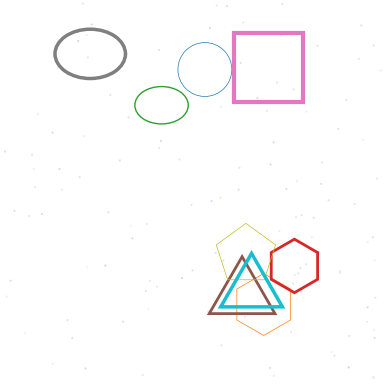[{"shape": "circle", "thickness": 0.5, "radius": 0.35, "center": [0.532, 0.819]}, {"shape": "hexagon", "thickness": 0.5, "radius": 0.4, "center": [0.685, 0.209]}, {"shape": "oval", "thickness": 1, "radius": 0.35, "center": [0.42, 0.727]}, {"shape": "hexagon", "thickness": 2, "radius": 0.35, "center": [0.765, 0.309]}, {"shape": "triangle", "thickness": 2, "radius": 0.49, "center": [0.629, 0.235]}, {"shape": "square", "thickness": 3, "radius": 0.45, "center": [0.697, 0.825]}, {"shape": "oval", "thickness": 2.5, "radius": 0.46, "center": [0.234, 0.86]}, {"shape": "pentagon", "thickness": 0.5, "radius": 0.4, "center": [0.639, 0.339]}, {"shape": "triangle", "thickness": 2.5, "radius": 0.46, "center": [0.653, 0.249]}]